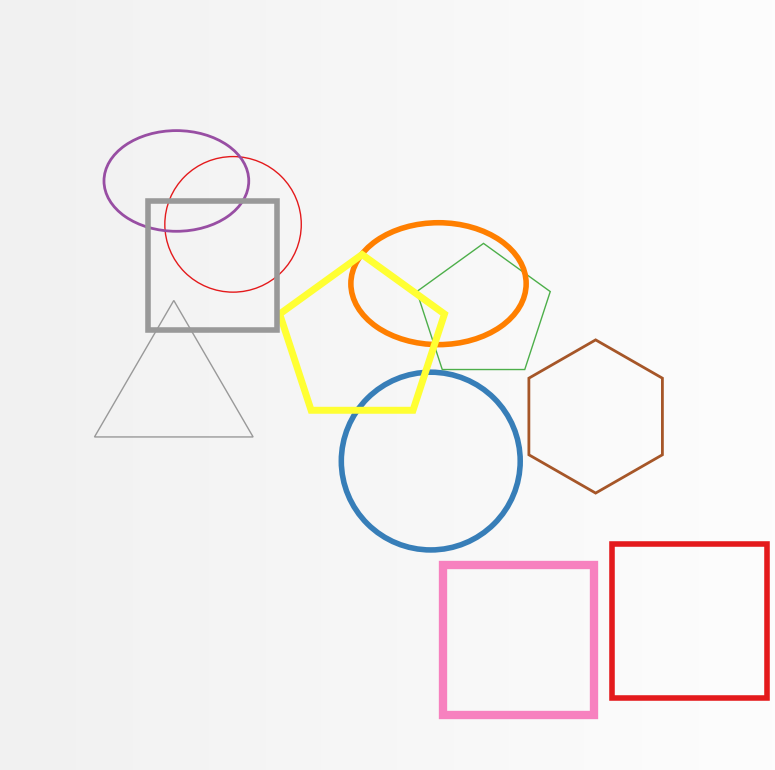[{"shape": "square", "thickness": 2, "radius": 0.5, "center": [0.89, 0.193]}, {"shape": "circle", "thickness": 0.5, "radius": 0.44, "center": [0.301, 0.709]}, {"shape": "circle", "thickness": 2, "radius": 0.58, "center": [0.556, 0.401]}, {"shape": "pentagon", "thickness": 0.5, "radius": 0.45, "center": [0.624, 0.593]}, {"shape": "oval", "thickness": 1, "radius": 0.47, "center": [0.228, 0.765]}, {"shape": "oval", "thickness": 2, "radius": 0.57, "center": [0.566, 0.632]}, {"shape": "pentagon", "thickness": 2.5, "radius": 0.56, "center": [0.467, 0.558]}, {"shape": "hexagon", "thickness": 1, "radius": 0.5, "center": [0.769, 0.459]}, {"shape": "square", "thickness": 3, "radius": 0.49, "center": [0.669, 0.169]}, {"shape": "triangle", "thickness": 0.5, "radius": 0.59, "center": [0.224, 0.492]}, {"shape": "square", "thickness": 2, "radius": 0.42, "center": [0.275, 0.655]}]